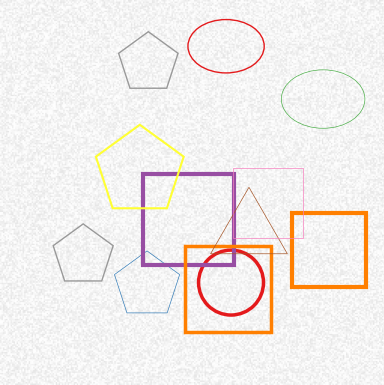[{"shape": "oval", "thickness": 1, "radius": 0.5, "center": [0.587, 0.88]}, {"shape": "circle", "thickness": 2.5, "radius": 0.42, "center": [0.6, 0.266]}, {"shape": "pentagon", "thickness": 0.5, "radius": 0.44, "center": [0.382, 0.259]}, {"shape": "oval", "thickness": 0.5, "radius": 0.54, "center": [0.839, 0.743]}, {"shape": "square", "thickness": 3, "radius": 0.59, "center": [0.489, 0.429]}, {"shape": "square", "thickness": 2.5, "radius": 0.56, "center": [0.593, 0.248]}, {"shape": "square", "thickness": 3, "radius": 0.48, "center": [0.855, 0.351]}, {"shape": "pentagon", "thickness": 1.5, "radius": 0.6, "center": [0.363, 0.556]}, {"shape": "triangle", "thickness": 0.5, "radius": 0.58, "center": [0.647, 0.398]}, {"shape": "square", "thickness": 0.5, "radius": 0.45, "center": [0.696, 0.474]}, {"shape": "pentagon", "thickness": 1, "radius": 0.41, "center": [0.385, 0.836]}, {"shape": "pentagon", "thickness": 1, "radius": 0.41, "center": [0.216, 0.337]}]